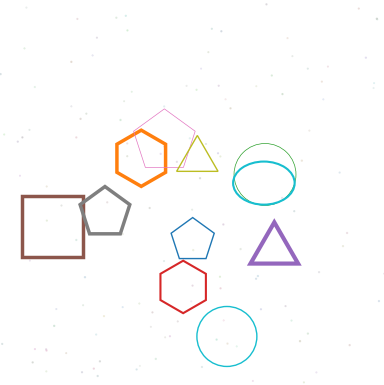[{"shape": "pentagon", "thickness": 1, "radius": 0.29, "center": [0.5, 0.376]}, {"shape": "hexagon", "thickness": 2.5, "radius": 0.36, "center": [0.367, 0.589]}, {"shape": "circle", "thickness": 0.5, "radius": 0.4, "center": [0.688, 0.547]}, {"shape": "hexagon", "thickness": 1.5, "radius": 0.34, "center": [0.476, 0.255]}, {"shape": "triangle", "thickness": 3, "radius": 0.36, "center": [0.712, 0.351]}, {"shape": "square", "thickness": 2.5, "radius": 0.4, "center": [0.135, 0.412]}, {"shape": "pentagon", "thickness": 0.5, "radius": 0.42, "center": [0.427, 0.633]}, {"shape": "pentagon", "thickness": 2.5, "radius": 0.34, "center": [0.273, 0.448]}, {"shape": "triangle", "thickness": 1, "radius": 0.31, "center": [0.513, 0.586]}, {"shape": "oval", "thickness": 1.5, "radius": 0.4, "center": [0.685, 0.524]}, {"shape": "circle", "thickness": 1, "radius": 0.39, "center": [0.589, 0.126]}]